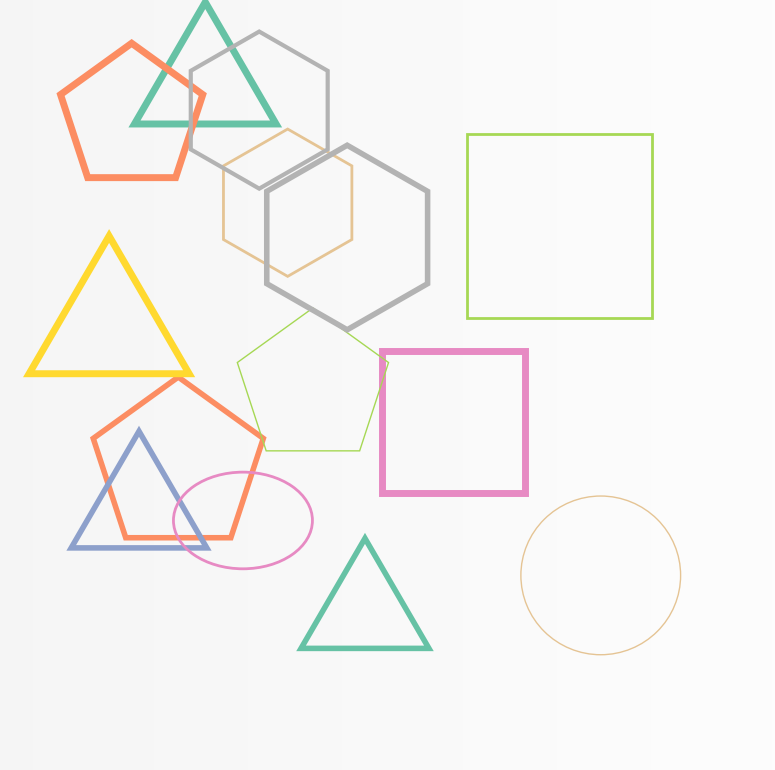[{"shape": "triangle", "thickness": 2, "radius": 0.48, "center": [0.471, 0.206]}, {"shape": "triangle", "thickness": 2.5, "radius": 0.53, "center": [0.265, 0.892]}, {"shape": "pentagon", "thickness": 2, "radius": 0.58, "center": [0.23, 0.395]}, {"shape": "pentagon", "thickness": 2.5, "radius": 0.48, "center": [0.17, 0.847]}, {"shape": "triangle", "thickness": 2, "radius": 0.5, "center": [0.179, 0.339]}, {"shape": "oval", "thickness": 1, "radius": 0.45, "center": [0.313, 0.324]}, {"shape": "square", "thickness": 2.5, "radius": 0.46, "center": [0.585, 0.452]}, {"shape": "pentagon", "thickness": 0.5, "radius": 0.51, "center": [0.404, 0.497]}, {"shape": "square", "thickness": 1, "radius": 0.6, "center": [0.722, 0.707]}, {"shape": "triangle", "thickness": 2.5, "radius": 0.6, "center": [0.141, 0.574]}, {"shape": "hexagon", "thickness": 1, "radius": 0.48, "center": [0.371, 0.737]}, {"shape": "circle", "thickness": 0.5, "radius": 0.52, "center": [0.775, 0.253]}, {"shape": "hexagon", "thickness": 2, "radius": 0.6, "center": [0.448, 0.692]}, {"shape": "hexagon", "thickness": 1.5, "radius": 0.51, "center": [0.334, 0.857]}]